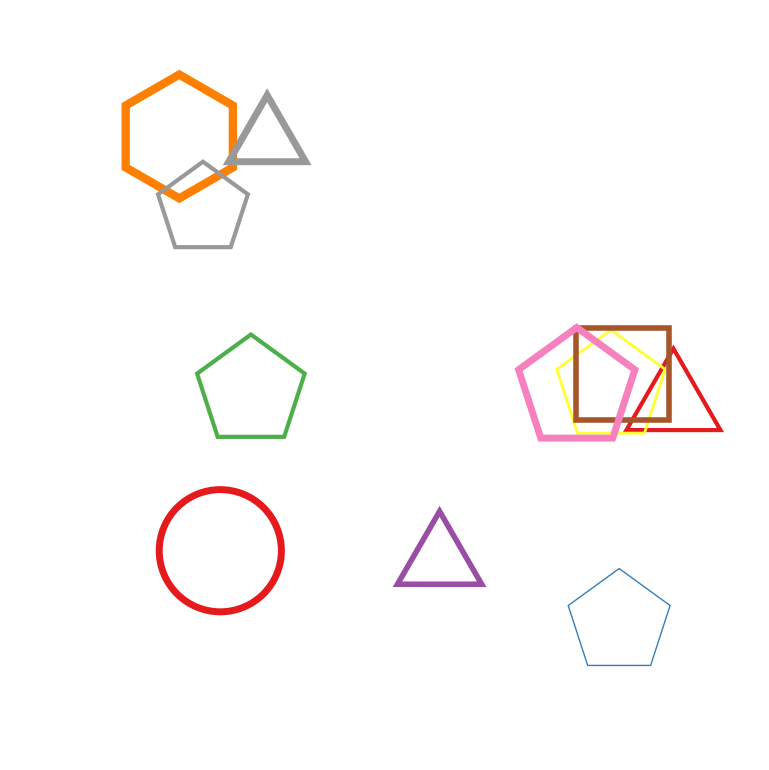[{"shape": "circle", "thickness": 2.5, "radius": 0.4, "center": [0.286, 0.285]}, {"shape": "triangle", "thickness": 1.5, "radius": 0.35, "center": [0.875, 0.477]}, {"shape": "pentagon", "thickness": 0.5, "radius": 0.35, "center": [0.804, 0.192]}, {"shape": "pentagon", "thickness": 1.5, "radius": 0.37, "center": [0.326, 0.492]}, {"shape": "triangle", "thickness": 2, "radius": 0.32, "center": [0.571, 0.273]}, {"shape": "hexagon", "thickness": 3, "radius": 0.4, "center": [0.233, 0.823]}, {"shape": "pentagon", "thickness": 1, "radius": 0.37, "center": [0.793, 0.497]}, {"shape": "square", "thickness": 2, "radius": 0.3, "center": [0.809, 0.514]}, {"shape": "pentagon", "thickness": 2.5, "radius": 0.4, "center": [0.749, 0.495]}, {"shape": "pentagon", "thickness": 1.5, "radius": 0.31, "center": [0.264, 0.729]}, {"shape": "triangle", "thickness": 2.5, "radius": 0.29, "center": [0.347, 0.819]}]